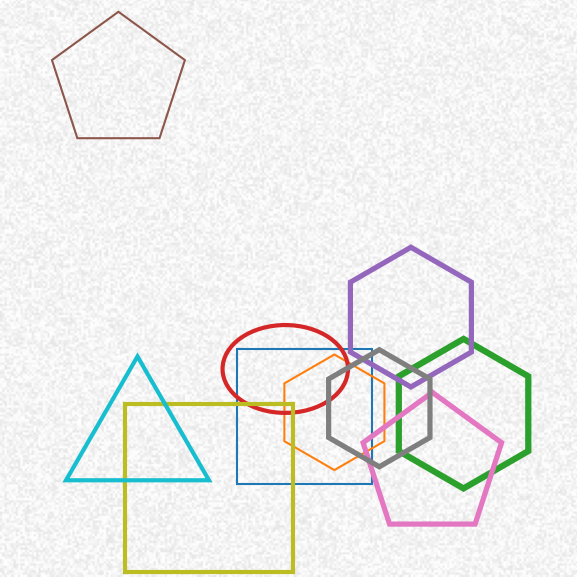[{"shape": "square", "thickness": 1, "radius": 0.58, "center": [0.528, 0.277]}, {"shape": "hexagon", "thickness": 1, "radius": 0.5, "center": [0.579, 0.285]}, {"shape": "hexagon", "thickness": 3, "radius": 0.65, "center": [0.803, 0.283]}, {"shape": "oval", "thickness": 2, "radius": 0.54, "center": [0.494, 0.36]}, {"shape": "hexagon", "thickness": 2.5, "radius": 0.6, "center": [0.712, 0.45]}, {"shape": "pentagon", "thickness": 1, "radius": 0.61, "center": [0.205, 0.858]}, {"shape": "pentagon", "thickness": 2.5, "radius": 0.63, "center": [0.749, 0.194]}, {"shape": "hexagon", "thickness": 2.5, "radius": 0.51, "center": [0.657, 0.292]}, {"shape": "square", "thickness": 2, "radius": 0.73, "center": [0.362, 0.154]}, {"shape": "triangle", "thickness": 2, "radius": 0.71, "center": [0.238, 0.239]}]